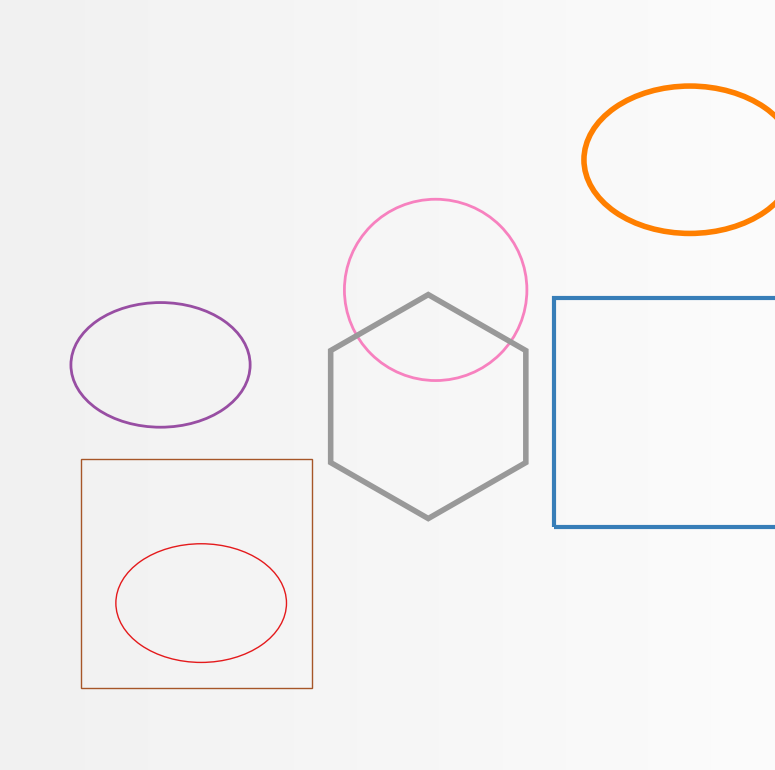[{"shape": "oval", "thickness": 0.5, "radius": 0.55, "center": [0.26, 0.217]}, {"shape": "square", "thickness": 1.5, "radius": 0.74, "center": [0.863, 0.465]}, {"shape": "oval", "thickness": 1, "radius": 0.58, "center": [0.207, 0.526]}, {"shape": "oval", "thickness": 2, "radius": 0.68, "center": [0.89, 0.793]}, {"shape": "square", "thickness": 0.5, "radius": 0.75, "center": [0.253, 0.255]}, {"shape": "circle", "thickness": 1, "radius": 0.59, "center": [0.562, 0.624]}, {"shape": "hexagon", "thickness": 2, "radius": 0.73, "center": [0.553, 0.472]}]